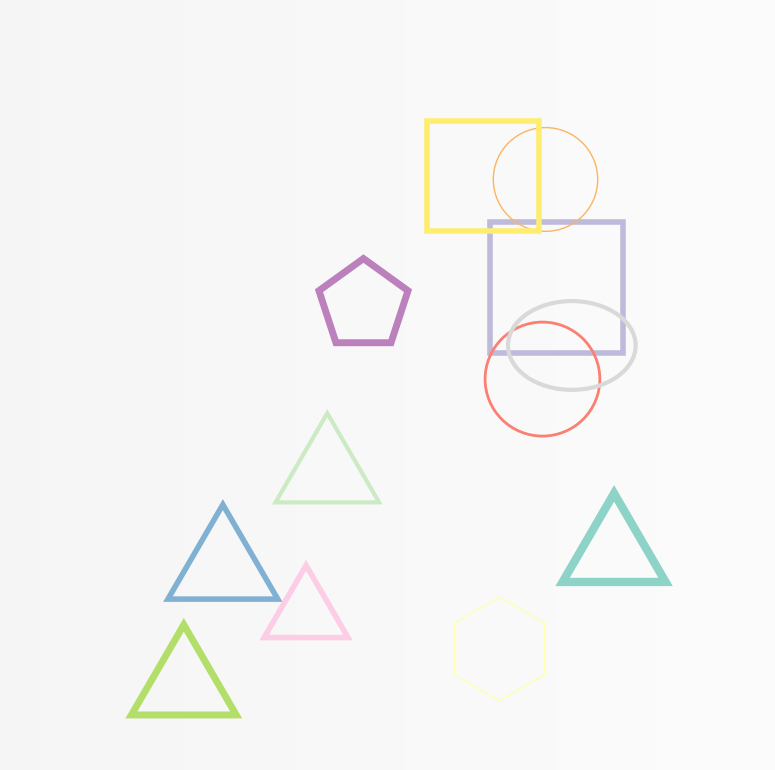[{"shape": "triangle", "thickness": 3, "radius": 0.38, "center": [0.792, 0.283]}, {"shape": "hexagon", "thickness": 0.5, "radius": 0.34, "center": [0.644, 0.157]}, {"shape": "square", "thickness": 2, "radius": 0.43, "center": [0.718, 0.627]}, {"shape": "circle", "thickness": 1, "radius": 0.37, "center": [0.7, 0.508]}, {"shape": "triangle", "thickness": 2, "radius": 0.41, "center": [0.288, 0.263]}, {"shape": "circle", "thickness": 0.5, "radius": 0.34, "center": [0.704, 0.767]}, {"shape": "triangle", "thickness": 2.5, "radius": 0.39, "center": [0.237, 0.111]}, {"shape": "triangle", "thickness": 2, "radius": 0.31, "center": [0.395, 0.203]}, {"shape": "oval", "thickness": 1.5, "radius": 0.41, "center": [0.738, 0.551]}, {"shape": "pentagon", "thickness": 2.5, "radius": 0.3, "center": [0.469, 0.604]}, {"shape": "triangle", "thickness": 1.5, "radius": 0.39, "center": [0.422, 0.386]}, {"shape": "square", "thickness": 2, "radius": 0.36, "center": [0.623, 0.771]}]